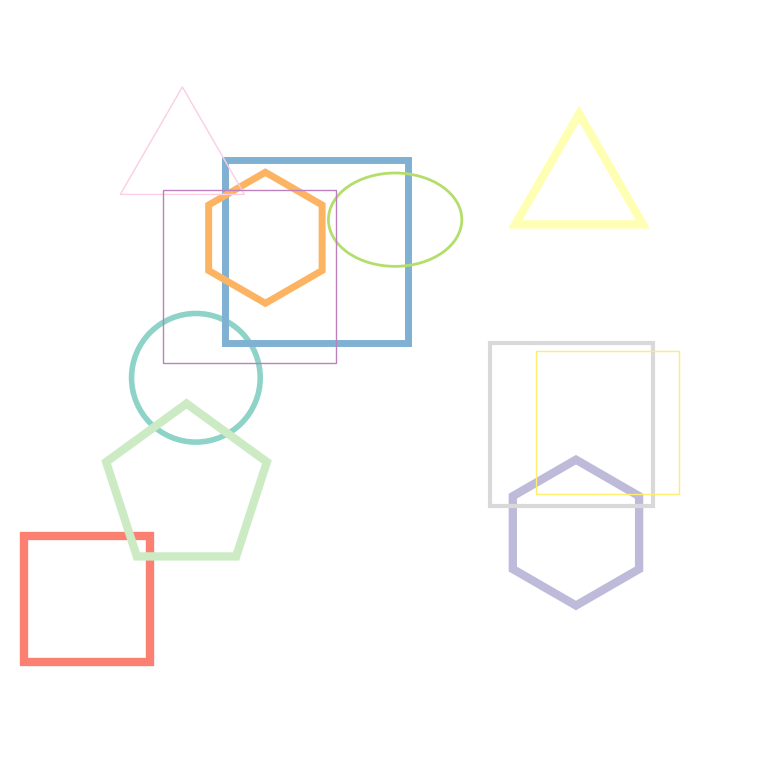[{"shape": "circle", "thickness": 2, "radius": 0.42, "center": [0.254, 0.509]}, {"shape": "triangle", "thickness": 3, "radius": 0.48, "center": [0.752, 0.756]}, {"shape": "hexagon", "thickness": 3, "radius": 0.47, "center": [0.748, 0.308]}, {"shape": "square", "thickness": 3, "radius": 0.41, "center": [0.113, 0.222]}, {"shape": "square", "thickness": 2.5, "radius": 0.59, "center": [0.411, 0.673]}, {"shape": "hexagon", "thickness": 2.5, "radius": 0.43, "center": [0.345, 0.691]}, {"shape": "oval", "thickness": 1, "radius": 0.43, "center": [0.513, 0.715]}, {"shape": "triangle", "thickness": 0.5, "radius": 0.47, "center": [0.237, 0.794]}, {"shape": "square", "thickness": 1.5, "radius": 0.53, "center": [0.742, 0.449]}, {"shape": "square", "thickness": 0.5, "radius": 0.56, "center": [0.324, 0.641]}, {"shape": "pentagon", "thickness": 3, "radius": 0.55, "center": [0.242, 0.366]}, {"shape": "square", "thickness": 0.5, "radius": 0.46, "center": [0.789, 0.451]}]